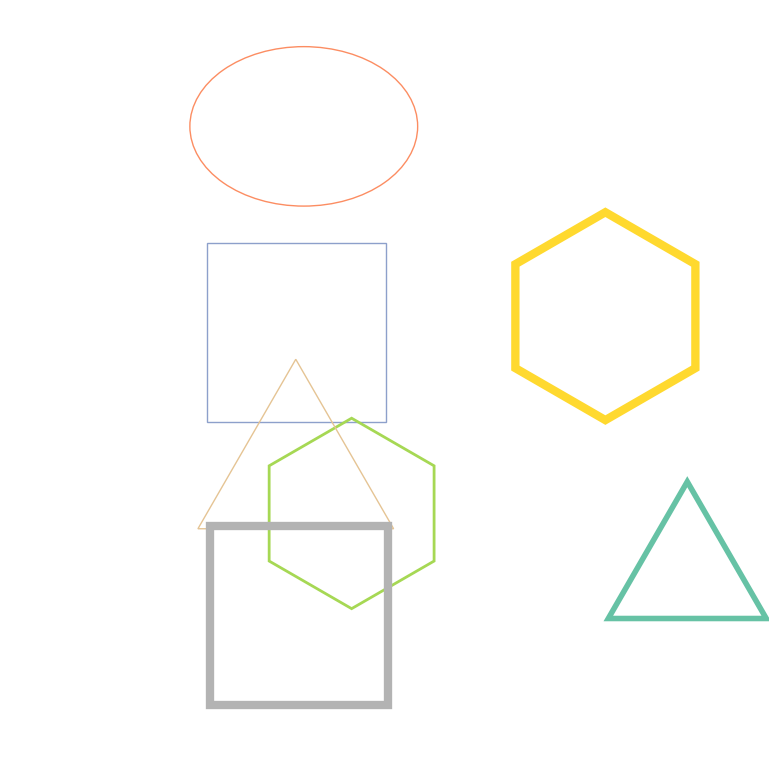[{"shape": "triangle", "thickness": 2, "radius": 0.59, "center": [0.893, 0.256]}, {"shape": "oval", "thickness": 0.5, "radius": 0.74, "center": [0.395, 0.836]}, {"shape": "square", "thickness": 0.5, "radius": 0.58, "center": [0.385, 0.568]}, {"shape": "hexagon", "thickness": 1, "radius": 0.62, "center": [0.457, 0.333]}, {"shape": "hexagon", "thickness": 3, "radius": 0.67, "center": [0.786, 0.589]}, {"shape": "triangle", "thickness": 0.5, "radius": 0.73, "center": [0.384, 0.387]}, {"shape": "square", "thickness": 3, "radius": 0.58, "center": [0.388, 0.201]}]